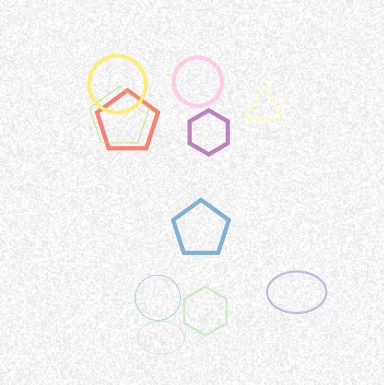[{"shape": "circle", "thickness": 0.5, "radius": 0.29, "center": [0.41, 0.226]}, {"shape": "triangle", "thickness": 1, "radius": 0.29, "center": [0.686, 0.721]}, {"shape": "oval", "thickness": 1.5, "radius": 0.38, "center": [0.771, 0.241]}, {"shape": "pentagon", "thickness": 3, "radius": 0.42, "center": [0.331, 0.682]}, {"shape": "pentagon", "thickness": 3, "radius": 0.38, "center": [0.522, 0.405]}, {"shape": "pentagon", "thickness": 0.5, "radius": 0.41, "center": [0.31, 0.695]}, {"shape": "circle", "thickness": 3, "radius": 0.31, "center": [0.514, 0.788]}, {"shape": "oval", "thickness": 0.5, "radius": 0.3, "center": [0.418, 0.123]}, {"shape": "hexagon", "thickness": 3, "radius": 0.29, "center": [0.542, 0.656]}, {"shape": "hexagon", "thickness": 1.5, "radius": 0.32, "center": [0.533, 0.192]}, {"shape": "circle", "thickness": 2.5, "radius": 0.37, "center": [0.305, 0.781]}]